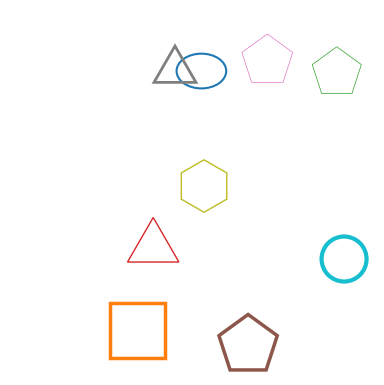[{"shape": "oval", "thickness": 1.5, "radius": 0.32, "center": [0.523, 0.815]}, {"shape": "square", "thickness": 2.5, "radius": 0.36, "center": [0.357, 0.141]}, {"shape": "pentagon", "thickness": 0.5, "radius": 0.34, "center": [0.875, 0.811]}, {"shape": "triangle", "thickness": 1, "radius": 0.39, "center": [0.398, 0.358]}, {"shape": "pentagon", "thickness": 2.5, "radius": 0.4, "center": [0.644, 0.104]}, {"shape": "pentagon", "thickness": 0.5, "radius": 0.35, "center": [0.694, 0.842]}, {"shape": "triangle", "thickness": 2, "radius": 0.31, "center": [0.454, 0.818]}, {"shape": "hexagon", "thickness": 1, "radius": 0.34, "center": [0.53, 0.517]}, {"shape": "circle", "thickness": 3, "radius": 0.29, "center": [0.894, 0.327]}]